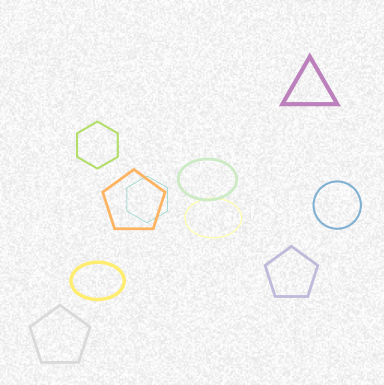[{"shape": "hexagon", "thickness": 0.5, "radius": 0.3, "center": [0.382, 0.482]}, {"shape": "oval", "thickness": 1, "radius": 0.37, "center": [0.554, 0.434]}, {"shape": "pentagon", "thickness": 2, "radius": 0.36, "center": [0.757, 0.288]}, {"shape": "circle", "thickness": 1.5, "radius": 0.31, "center": [0.876, 0.467]}, {"shape": "pentagon", "thickness": 2, "radius": 0.43, "center": [0.348, 0.475]}, {"shape": "hexagon", "thickness": 1.5, "radius": 0.31, "center": [0.253, 0.623]}, {"shape": "pentagon", "thickness": 2, "radius": 0.41, "center": [0.156, 0.125]}, {"shape": "triangle", "thickness": 3, "radius": 0.41, "center": [0.805, 0.771]}, {"shape": "oval", "thickness": 2, "radius": 0.38, "center": [0.539, 0.534]}, {"shape": "oval", "thickness": 2.5, "radius": 0.35, "center": [0.254, 0.27]}]